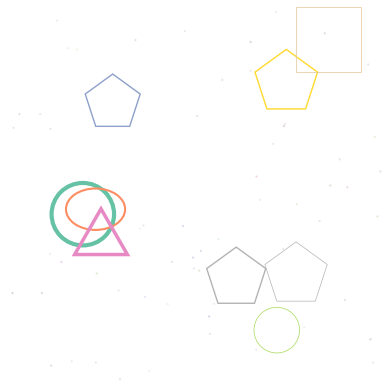[{"shape": "circle", "thickness": 3, "radius": 0.41, "center": [0.215, 0.444]}, {"shape": "oval", "thickness": 1.5, "radius": 0.38, "center": [0.248, 0.457]}, {"shape": "pentagon", "thickness": 1, "radius": 0.38, "center": [0.293, 0.733]}, {"shape": "triangle", "thickness": 2.5, "radius": 0.4, "center": [0.262, 0.378]}, {"shape": "circle", "thickness": 0.5, "radius": 0.3, "center": [0.719, 0.143]}, {"shape": "pentagon", "thickness": 1, "radius": 0.43, "center": [0.744, 0.786]}, {"shape": "square", "thickness": 0.5, "radius": 0.42, "center": [0.853, 0.897]}, {"shape": "pentagon", "thickness": 1, "radius": 0.4, "center": [0.614, 0.278]}, {"shape": "pentagon", "thickness": 0.5, "radius": 0.43, "center": [0.769, 0.287]}]